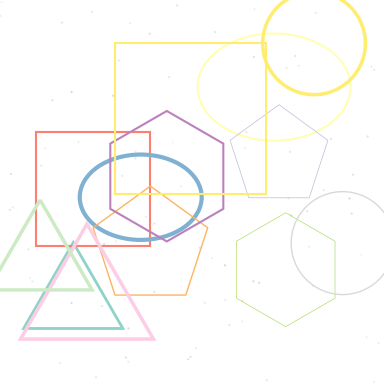[{"shape": "triangle", "thickness": 2, "radius": 0.74, "center": [0.19, 0.221]}, {"shape": "oval", "thickness": 1.5, "radius": 0.99, "center": [0.712, 0.774]}, {"shape": "pentagon", "thickness": 0.5, "radius": 0.67, "center": [0.725, 0.594]}, {"shape": "square", "thickness": 1.5, "radius": 0.74, "center": [0.242, 0.509]}, {"shape": "oval", "thickness": 3, "radius": 0.79, "center": [0.366, 0.488]}, {"shape": "pentagon", "thickness": 1, "radius": 0.78, "center": [0.391, 0.36]}, {"shape": "hexagon", "thickness": 0.5, "radius": 0.74, "center": [0.742, 0.299]}, {"shape": "triangle", "thickness": 2.5, "radius": 1.0, "center": [0.226, 0.219]}, {"shape": "circle", "thickness": 1, "radius": 0.67, "center": [0.89, 0.369]}, {"shape": "hexagon", "thickness": 1.5, "radius": 0.85, "center": [0.433, 0.542]}, {"shape": "triangle", "thickness": 2.5, "radius": 0.78, "center": [0.104, 0.325]}, {"shape": "square", "thickness": 1.5, "radius": 0.98, "center": [0.495, 0.692]}, {"shape": "circle", "thickness": 2.5, "radius": 0.67, "center": [0.816, 0.888]}]